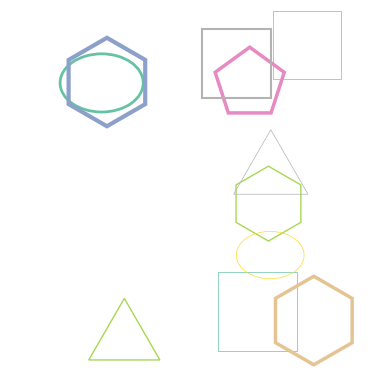[{"shape": "square", "thickness": 0.5, "radius": 0.51, "center": [0.67, 0.191]}, {"shape": "oval", "thickness": 2, "radius": 0.54, "center": [0.264, 0.785]}, {"shape": "square", "thickness": 0.5, "radius": 0.44, "center": [0.798, 0.884]}, {"shape": "hexagon", "thickness": 3, "radius": 0.57, "center": [0.278, 0.787]}, {"shape": "pentagon", "thickness": 2.5, "radius": 0.47, "center": [0.649, 0.783]}, {"shape": "triangle", "thickness": 1, "radius": 0.53, "center": [0.323, 0.118]}, {"shape": "hexagon", "thickness": 1, "radius": 0.49, "center": [0.697, 0.471]}, {"shape": "oval", "thickness": 0.5, "radius": 0.44, "center": [0.702, 0.337]}, {"shape": "hexagon", "thickness": 2.5, "radius": 0.57, "center": [0.815, 0.167]}, {"shape": "triangle", "thickness": 0.5, "radius": 0.56, "center": [0.703, 0.551]}, {"shape": "square", "thickness": 1.5, "radius": 0.45, "center": [0.614, 0.835]}]